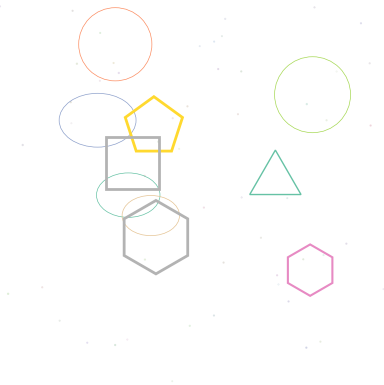[{"shape": "oval", "thickness": 0.5, "radius": 0.41, "center": [0.333, 0.493]}, {"shape": "triangle", "thickness": 1, "radius": 0.38, "center": [0.715, 0.533]}, {"shape": "circle", "thickness": 0.5, "radius": 0.48, "center": [0.299, 0.885]}, {"shape": "oval", "thickness": 0.5, "radius": 0.5, "center": [0.254, 0.688]}, {"shape": "hexagon", "thickness": 1.5, "radius": 0.33, "center": [0.806, 0.298]}, {"shape": "circle", "thickness": 0.5, "radius": 0.49, "center": [0.812, 0.754]}, {"shape": "pentagon", "thickness": 2, "radius": 0.39, "center": [0.4, 0.671]}, {"shape": "oval", "thickness": 0.5, "radius": 0.37, "center": [0.392, 0.44]}, {"shape": "square", "thickness": 2, "radius": 0.34, "center": [0.344, 0.576]}, {"shape": "hexagon", "thickness": 2, "radius": 0.48, "center": [0.405, 0.384]}]